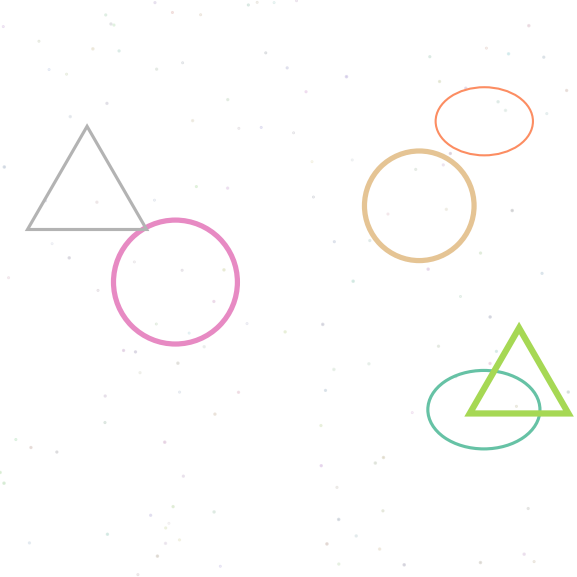[{"shape": "oval", "thickness": 1.5, "radius": 0.49, "center": [0.838, 0.29]}, {"shape": "oval", "thickness": 1, "radius": 0.42, "center": [0.839, 0.789]}, {"shape": "circle", "thickness": 2.5, "radius": 0.54, "center": [0.304, 0.511]}, {"shape": "triangle", "thickness": 3, "radius": 0.49, "center": [0.899, 0.333]}, {"shape": "circle", "thickness": 2.5, "radius": 0.47, "center": [0.726, 0.643]}, {"shape": "triangle", "thickness": 1.5, "radius": 0.6, "center": [0.151, 0.661]}]